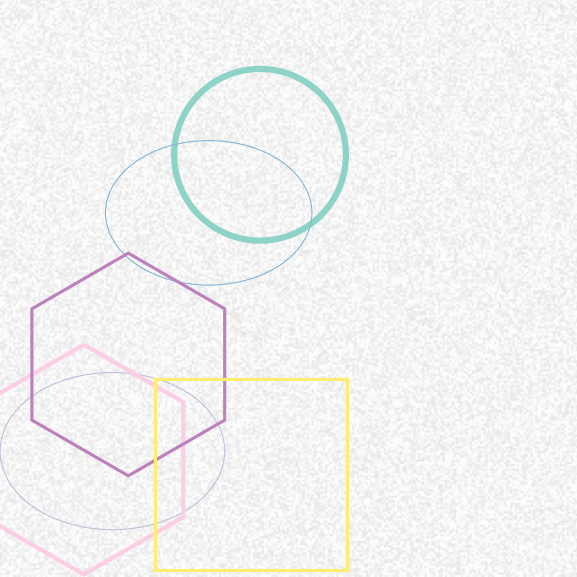[{"shape": "circle", "thickness": 3, "radius": 0.74, "center": [0.45, 0.731]}, {"shape": "oval", "thickness": 0.5, "radius": 0.97, "center": [0.195, 0.218]}, {"shape": "oval", "thickness": 0.5, "radius": 0.89, "center": [0.361, 0.631]}, {"shape": "hexagon", "thickness": 2, "radius": 0.99, "center": [0.145, 0.203]}, {"shape": "hexagon", "thickness": 1.5, "radius": 0.96, "center": [0.222, 0.368]}, {"shape": "square", "thickness": 1.5, "radius": 0.83, "center": [0.434, 0.177]}]